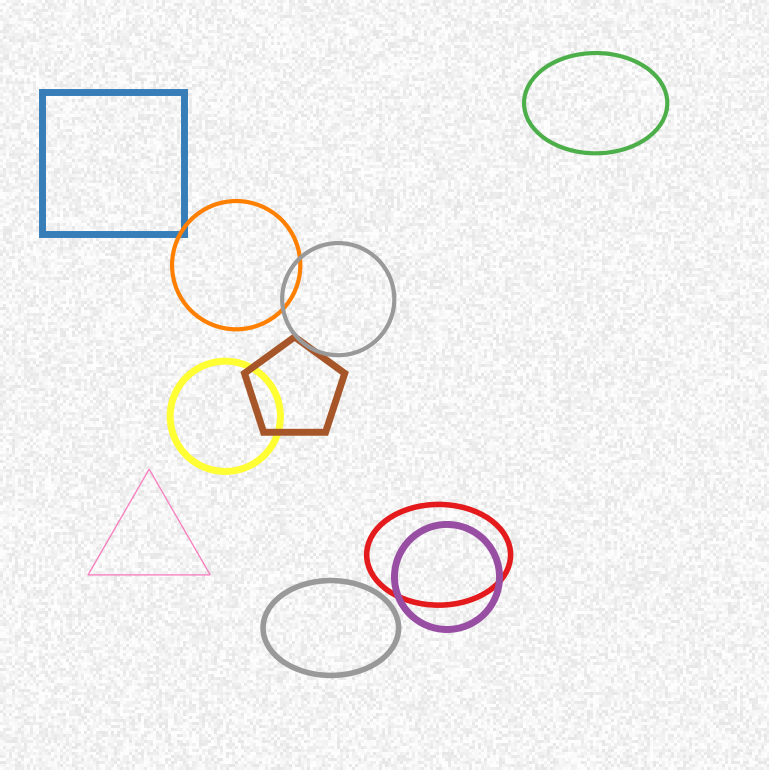[{"shape": "oval", "thickness": 2, "radius": 0.47, "center": [0.57, 0.28]}, {"shape": "square", "thickness": 2.5, "radius": 0.46, "center": [0.147, 0.788]}, {"shape": "oval", "thickness": 1.5, "radius": 0.47, "center": [0.774, 0.866]}, {"shape": "circle", "thickness": 2.5, "radius": 0.34, "center": [0.581, 0.251]}, {"shape": "circle", "thickness": 1.5, "radius": 0.42, "center": [0.307, 0.656]}, {"shape": "circle", "thickness": 2.5, "radius": 0.36, "center": [0.293, 0.459]}, {"shape": "pentagon", "thickness": 2.5, "radius": 0.34, "center": [0.383, 0.494]}, {"shape": "triangle", "thickness": 0.5, "radius": 0.46, "center": [0.194, 0.299]}, {"shape": "circle", "thickness": 1.5, "radius": 0.36, "center": [0.439, 0.611]}, {"shape": "oval", "thickness": 2, "radius": 0.44, "center": [0.43, 0.184]}]